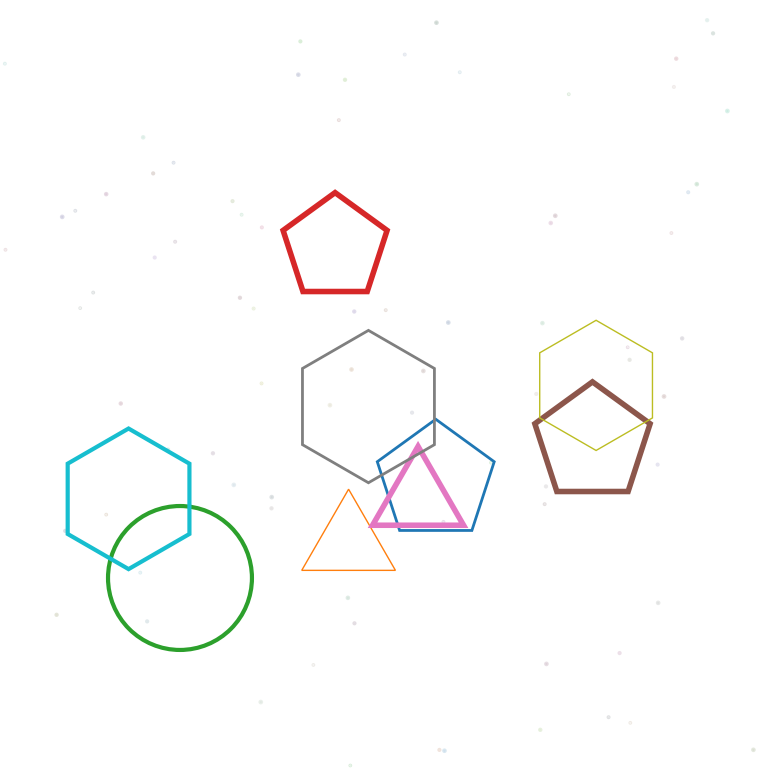[{"shape": "pentagon", "thickness": 1, "radius": 0.4, "center": [0.566, 0.376]}, {"shape": "triangle", "thickness": 0.5, "radius": 0.35, "center": [0.453, 0.294]}, {"shape": "circle", "thickness": 1.5, "radius": 0.47, "center": [0.234, 0.249]}, {"shape": "pentagon", "thickness": 2, "radius": 0.35, "center": [0.435, 0.679]}, {"shape": "pentagon", "thickness": 2, "radius": 0.39, "center": [0.769, 0.425]}, {"shape": "triangle", "thickness": 2, "radius": 0.34, "center": [0.543, 0.352]}, {"shape": "hexagon", "thickness": 1, "radius": 0.49, "center": [0.478, 0.472]}, {"shape": "hexagon", "thickness": 0.5, "radius": 0.42, "center": [0.774, 0.5]}, {"shape": "hexagon", "thickness": 1.5, "radius": 0.46, "center": [0.167, 0.352]}]